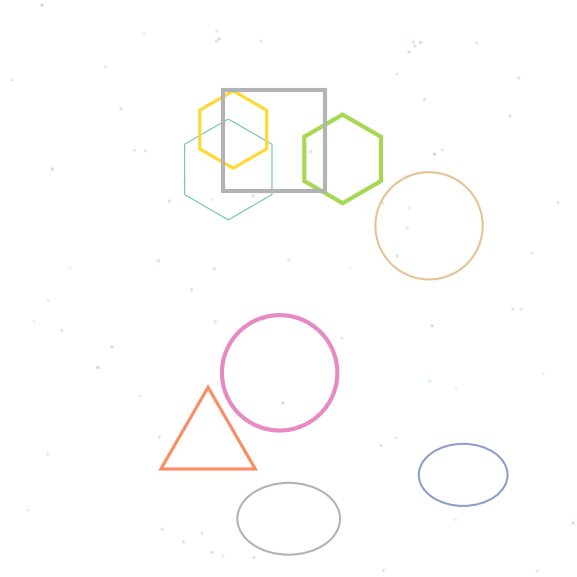[{"shape": "hexagon", "thickness": 0.5, "radius": 0.44, "center": [0.395, 0.706]}, {"shape": "triangle", "thickness": 1.5, "radius": 0.47, "center": [0.36, 0.234]}, {"shape": "oval", "thickness": 1, "radius": 0.38, "center": [0.802, 0.177]}, {"shape": "circle", "thickness": 2, "radius": 0.5, "center": [0.484, 0.354]}, {"shape": "hexagon", "thickness": 2, "radius": 0.38, "center": [0.593, 0.724]}, {"shape": "hexagon", "thickness": 1.5, "radius": 0.33, "center": [0.404, 0.775]}, {"shape": "circle", "thickness": 1, "radius": 0.46, "center": [0.743, 0.608]}, {"shape": "square", "thickness": 2, "radius": 0.44, "center": [0.474, 0.756]}, {"shape": "oval", "thickness": 1, "radius": 0.44, "center": [0.5, 0.101]}]